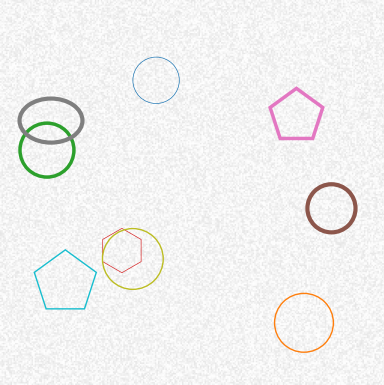[{"shape": "circle", "thickness": 0.5, "radius": 0.3, "center": [0.405, 0.791]}, {"shape": "circle", "thickness": 1, "radius": 0.38, "center": [0.79, 0.162]}, {"shape": "circle", "thickness": 2.5, "radius": 0.35, "center": [0.122, 0.61]}, {"shape": "hexagon", "thickness": 0.5, "radius": 0.29, "center": [0.317, 0.349]}, {"shape": "circle", "thickness": 3, "radius": 0.31, "center": [0.861, 0.459]}, {"shape": "pentagon", "thickness": 2.5, "radius": 0.36, "center": [0.77, 0.699]}, {"shape": "oval", "thickness": 3, "radius": 0.41, "center": [0.132, 0.687]}, {"shape": "circle", "thickness": 1, "radius": 0.39, "center": [0.345, 0.327]}, {"shape": "pentagon", "thickness": 1, "radius": 0.42, "center": [0.17, 0.266]}]